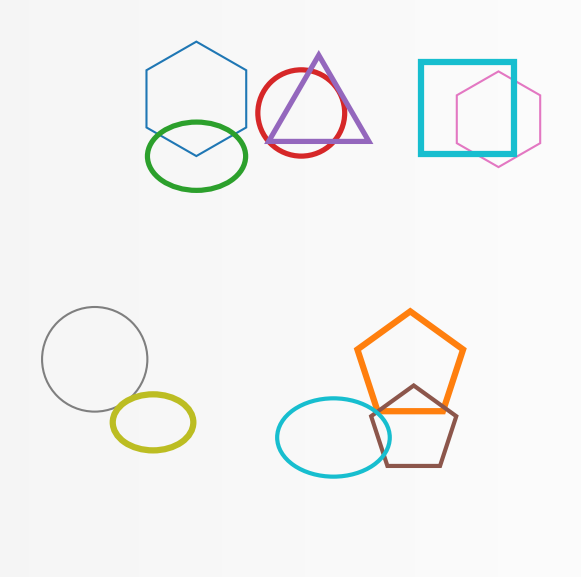[{"shape": "hexagon", "thickness": 1, "radius": 0.5, "center": [0.338, 0.828]}, {"shape": "pentagon", "thickness": 3, "radius": 0.48, "center": [0.706, 0.364]}, {"shape": "oval", "thickness": 2.5, "radius": 0.42, "center": [0.338, 0.729]}, {"shape": "circle", "thickness": 2.5, "radius": 0.37, "center": [0.518, 0.804]}, {"shape": "triangle", "thickness": 2.5, "radius": 0.5, "center": [0.548, 0.804]}, {"shape": "pentagon", "thickness": 2, "radius": 0.39, "center": [0.712, 0.255]}, {"shape": "hexagon", "thickness": 1, "radius": 0.41, "center": [0.858, 0.793]}, {"shape": "circle", "thickness": 1, "radius": 0.45, "center": [0.163, 0.377]}, {"shape": "oval", "thickness": 3, "radius": 0.35, "center": [0.263, 0.268]}, {"shape": "oval", "thickness": 2, "radius": 0.48, "center": [0.574, 0.242]}, {"shape": "square", "thickness": 3, "radius": 0.4, "center": [0.804, 0.812]}]